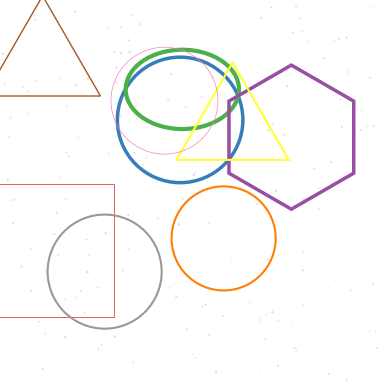[{"shape": "square", "thickness": 0.5, "radius": 0.86, "center": [0.123, 0.348]}, {"shape": "circle", "thickness": 2.5, "radius": 0.81, "center": [0.468, 0.689]}, {"shape": "oval", "thickness": 3, "radius": 0.74, "center": [0.474, 0.768]}, {"shape": "hexagon", "thickness": 2.5, "radius": 0.94, "center": [0.757, 0.644]}, {"shape": "circle", "thickness": 1.5, "radius": 0.68, "center": [0.581, 0.381]}, {"shape": "triangle", "thickness": 1.5, "radius": 0.84, "center": [0.604, 0.669]}, {"shape": "triangle", "thickness": 1, "radius": 0.87, "center": [0.111, 0.837]}, {"shape": "circle", "thickness": 0.5, "radius": 0.69, "center": [0.427, 0.738]}, {"shape": "circle", "thickness": 1.5, "radius": 0.74, "center": [0.272, 0.294]}]